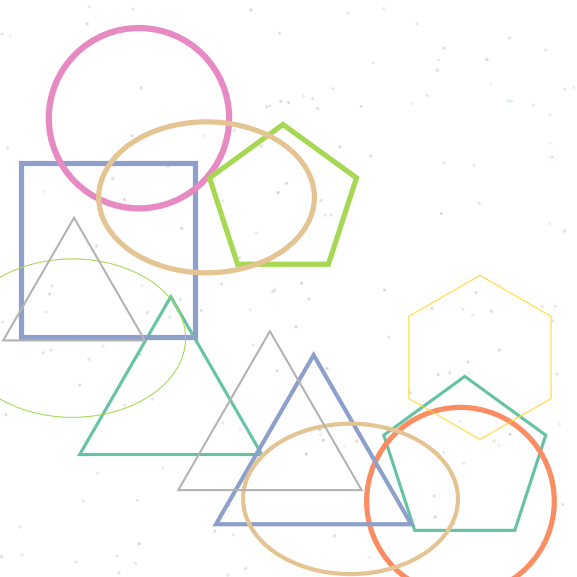[{"shape": "triangle", "thickness": 1.5, "radius": 0.91, "center": [0.296, 0.303]}, {"shape": "pentagon", "thickness": 1.5, "radius": 0.74, "center": [0.805, 0.2]}, {"shape": "circle", "thickness": 2.5, "radius": 0.81, "center": [0.797, 0.131]}, {"shape": "square", "thickness": 2.5, "radius": 0.75, "center": [0.187, 0.566]}, {"shape": "triangle", "thickness": 2, "radius": 0.98, "center": [0.543, 0.189]}, {"shape": "circle", "thickness": 3, "radius": 0.78, "center": [0.241, 0.794]}, {"shape": "oval", "thickness": 0.5, "radius": 0.98, "center": [0.125, 0.414]}, {"shape": "pentagon", "thickness": 2.5, "radius": 0.67, "center": [0.49, 0.65]}, {"shape": "hexagon", "thickness": 0.5, "radius": 0.71, "center": [0.831, 0.38]}, {"shape": "oval", "thickness": 2.5, "radius": 0.93, "center": [0.358, 0.657]}, {"shape": "oval", "thickness": 2, "radius": 0.93, "center": [0.607, 0.135]}, {"shape": "triangle", "thickness": 1, "radius": 0.92, "center": [0.467, 0.242]}, {"shape": "triangle", "thickness": 1, "radius": 0.71, "center": [0.128, 0.48]}]